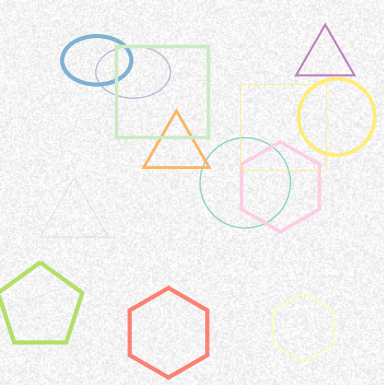[{"shape": "circle", "thickness": 1, "radius": 0.59, "center": [0.637, 0.525]}, {"shape": "hexagon", "thickness": 1, "radius": 0.45, "center": [0.788, 0.149]}, {"shape": "oval", "thickness": 1, "radius": 0.48, "center": [0.346, 0.813]}, {"shape": "hexagon", "thickness": 3, "radius": 0.58, "center": [0.438, 0.136]}, {"shape": "oval", "thickness": 3, "radius": 0.45, "center": [0.251, 0.843]}, {"shape": "triangle", "thickness": 2, "radius": 0.49, "center": [0.458, 0.614]}, {"shape": "pentagon", "thickness": 3, "radius": 0.58, "center": [0.105, 0.204]}, {"shape": "hexagon", "thickness": 2.5, "radius": 0.58, "center": [0.728, 0.515]}, {"shape": "triangle", "thickness": 0.5, "radius": 0.51, "center": [0.192, 0.436]}, {"shape": "triangle", "thickness": 1.5, "radius": 0.44, "center": [0.845, 0.848]}, {"shape": "square", "thickness": 2.5, "radius": 0.59, "center": [0.421, 0.762]}, {"shape": "square", "thickness": 0.5, "radius": 0.56, "center": [0.734, 0.67]}, {"shape": "circle", "thickness": 2.5, "radius": 0.5, "center": [0.875, 0.696]}]